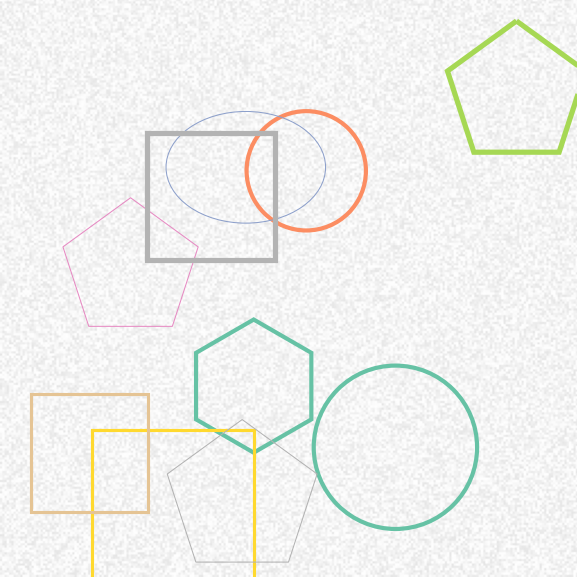[{"shape": "hexagon", "thickness": 2, "radius": 0.58, "center": [0.439, 0.331]}, {"shape": "circle", "thickness": 2, "radius": 0.71, "center": [0.685, 0.225]}, {"shape": "circle", "thickness": 2, "radius": 0.52, "center": [0.53, 0.703]}, {"shape": "oval", "thickness": 0.5, "radius": 0.69, "center": [0.426, 0.709]}, {"shape": "pentagon", "thickness": 0.5, "radius": 0.62, "center": [0.226, 0.534]}, {"shape": "pentagon", "thickness": 2.5, "radius": 0.63, "center": [0.894, 0.837]}, {"shape": "square", "thickness": 1.5, "radius": 0.7, "center": [0.3, 0.114]}, {"shape": "square", "thickness": 1.5, "radius": 0.51, "center": [0.155, 0.215]}, {"shape": "square", "thickness": 2.5, "radius": 0.55, "center": [0.365, 0.659]}, {"shape": "pentagon", "thickness": 0.5, "radius": 0.68, "center": [0.419, 0.136]}]